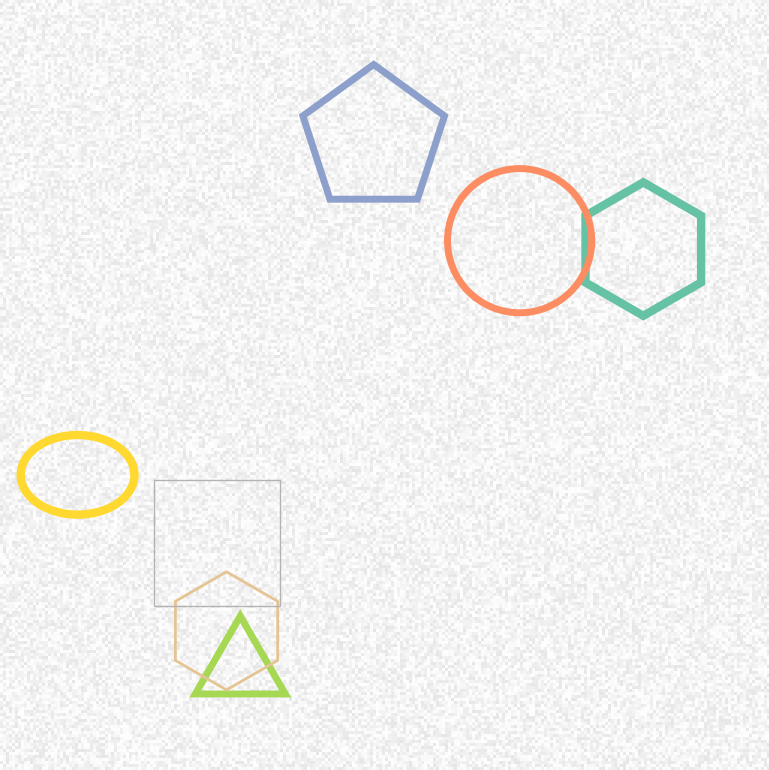[{"shape": "hexagon", "thickness": 3, "radius": 0.43, "center": [0.835, 0.677]}, {"shape": "circle", "thickness": 2.5, "radius": 0.47, "center": [0.675, 0.687]}, {"shape": "pentagon", "thickness": 2.5, "radius": 0.48, "center": [0.485, 0.82]}, {"shape": "triangle", "thickness": 2.5, "radius": 0.34, "center": [0.312, 0.132]}, {"shape": "oval", "thickness": 3, "radius": 0.37, "center": [0.101, 0.383]}, {"shape": "hexagon", "thickness": 1, "radius": 0.38, "center": [0.294, 0.181]}, {"shape": "square", "thickness": 0.5, "radius": 0.41, "center": [0.282, 0.295]}]